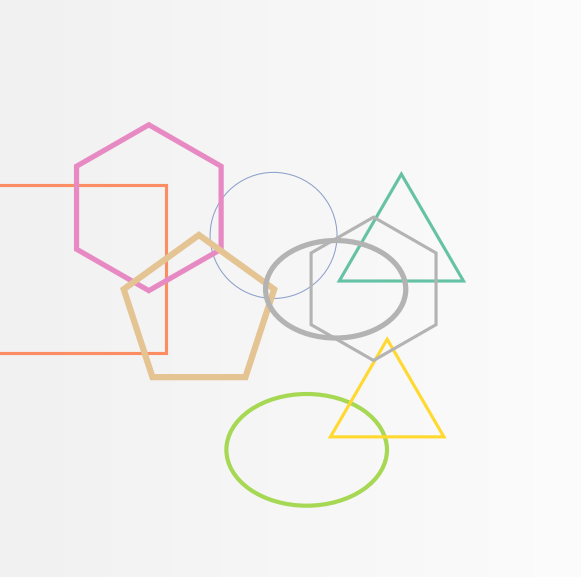[{"shape": "triangle", "thickness": 1.5, "radius": 0.62, "center": [0.691, 0.574]}, {"shape": "square", "thickness": 1.5, "radius": 0.73, "center": [0.139, 0.533]}, {"shape": "circle", "thickness": 0.5, "radius": 0.55, "center": [0.471, 0.591]}, {"shape": "hexagon", "thickness": 2.5, "radius": 0.72, "center": [0.256, 0.639]}, {"shape": "oval", "thickness": 2, "radius": 0.69, "center": [0.528, 0.22]}, {"shape": "triangle", "thickness": 1.5, "radius": 0.56, "center": [0.666, 0.299]}, {"shape": "pentagon", "thickness": 3, "radius": 0.68, "center": [0.342, 0.456]}, {"shape": "oval", "thickness": 2.5, "radius": 0.6, "center": [0.577, 0.498]}, {"shape": "hexagon", "thickness": 1.5, "radius": 0.62, "center": [0.643, 0.499]}]